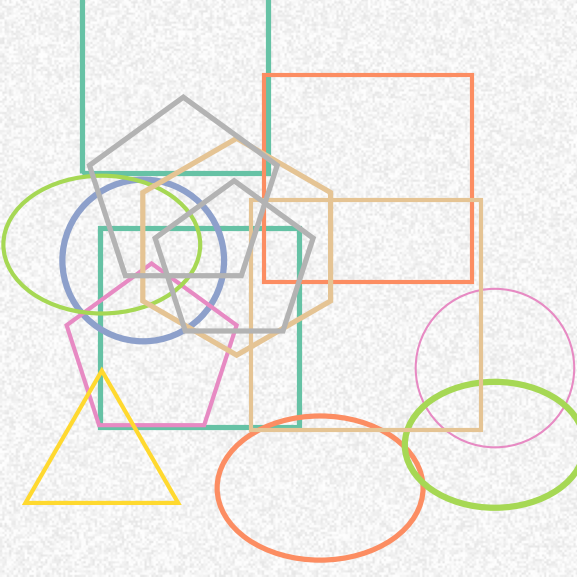[{"shape": "square", "thickness": 2.5, "radius": 0.8, "center": [0.303, 0.86]}, {"shape": "square", "thickness": 2.5, "radius": 0.86, "center": [0.345, 0.432]}, {"shape": "square", "thickness": 2, "radius": 0.9, "center": [0.637, 0.69]}, {"shape": "oval", "thickness": 2.5, "radius": 0.89, "center": [0.554, 0.154]}, {"shape": "circle", "thickness": 3, "radius": 0.7, "center": [0.248, 0.548]}, {"shape": "circle", "thickness": 1, "radius": 0.69, "center": [0.857, 0.362]}, {"shape": "pentagon", "thickness": 2, "radius": 0.77, "center": [0.263, 0.388]}, {"shape": "oval", "thickness": 3, "radius": 0.78, "center": [0.857, 0.229]}, {"shape": "oval", "thickness": 2, "radius": 0.85, "center": [0.176, 0.576]}, {"shape": "triangle", "thickness": 2, "radius": 0.76, "center": [0.176, 0.205]}, {"shape": "square", "thickness": 2, "radius": 0.99, "center": [0.633, 0.454]}, {"shape": "hexagon", "thickness": 2.5, "radius": 0.94, "center": [0.41, 0.572]}, {"shape": "pentagon", "thickness": 2.5, "radius": 0.85, "center": [0.317, 0.66]}, {"shape": "pentagon", "thickness": 2.5, "radius": 0.72, "center": [0.405, 0.542]}]